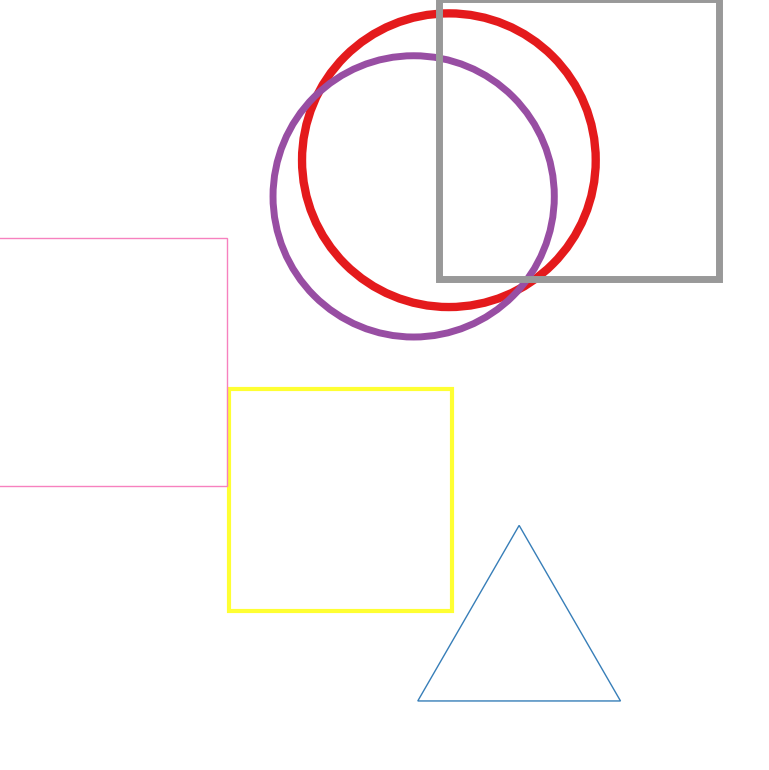[{"shape": "circle", "thickness": 3, "radius": 0.95, "center": [0.583, 0.792]}, {"shape": "triangle", "thickness": 0.5, "radius": 0.76, "center": [0.674, 0.166]}, {"shape": "circle", "thickness": 2.5, "radius": 0.91, "center": [0.537, 0.745]}, {"shape": "square", "thickness": 1.5, "radius": 0.72, "center": [0.442, 0.351]}, {"shape": "square", "thickness": 0.5, "radius": 0.8, "center": [0.134, 0.53]}, {"shape": "square", "thickness": 2.5, "radius": 0.91, "center": [0.752, 0.819]}]